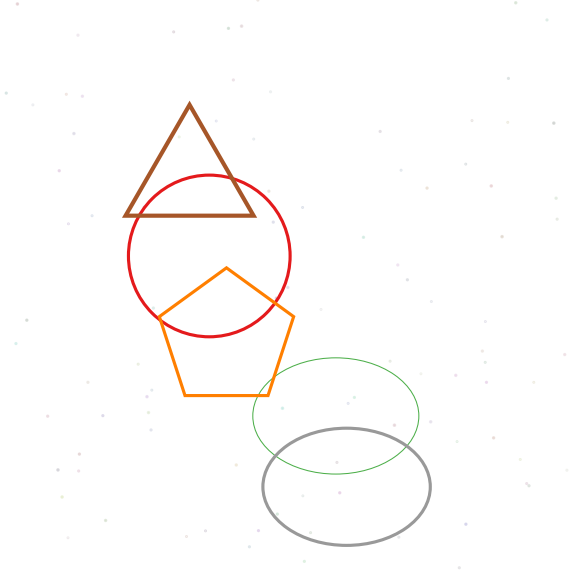[{"shape": "circle", "thickness": 1.5, "radius": 0.7, "center": [0.362, 0.556]}, {"shape": "oval", "thickness": 0.5, "radius": 0.72, "center": [0.582, 0.279]}, {"shape": "pentagon", "thickness": 1.5, "radius": 0.61, "center": [0.392, 0.413]}, {"shape": "triangle", "thickness": 2, "radius": 0.64, "center": [0.328, 0.69]}, {"shape": "oval", "thickness": 1.5, "radius": 0.72, "center": [0.6, 0.156]}]